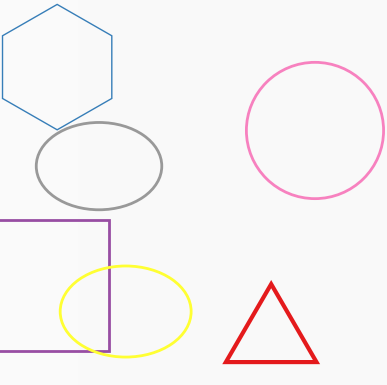[{"shape": "triangle", "thickness": 3, "radius": 0.68, "center": [0.7, 0.127]}, {"shape": "hexagon", "thickness": 1, "radius": 0.81, "center": [0.148, 0.826]}, {"shape": "square", "thickness": 2, "radius": 0.85, "center": [0.111, 0.259]}, {"shape": "oval", "thickness": 2, "radius": 0.84, "center": [0.324, 0.191]}, {"shape": "circle", "thickness": 2, "radius": 0.89, "center": [0.813, 0.661]}, {"shape": "oval", "thickness": 2, "radius": 0.81, "center": [0.256, 0.569]}]